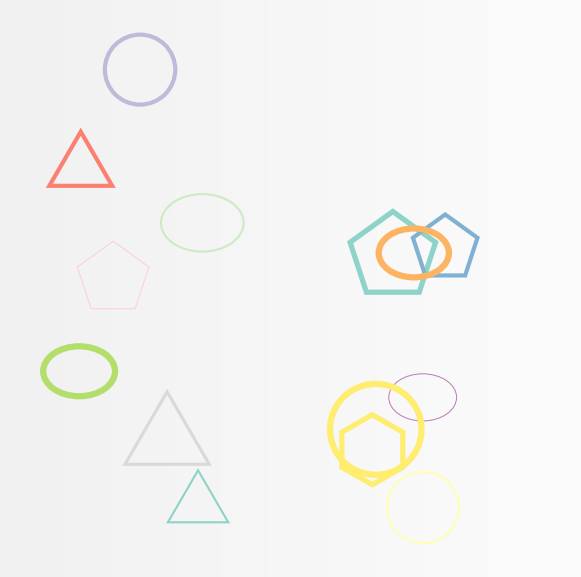[{"shape": "triangle", "thickness": 1, "radius": 0.3, "center": [0.341, 0.125]}, {"shape": "pentagon", "thickness": 2.5, "radius": 0.39, "center": [0.676, 0.556]}, {"shape": "circle", "thickness": 1, "radius": 0.31, "center": [0.728, 0.12]}, {"shape": "circle", "thickness": 2, "radius": 0.3, "center": [0.241, 0.879]}, {"shape": "triangle", "thickness": 2, "radius": 0.31, "center": [0.139, 0.709]}, {"shape": "pentagon", "thickness": 2, "radius": 0.29, "center": [0.766, 0.569]}, {"shape": "oval", "thickness": 3, "radius": 0.3, "center": [0.712, 0.561]}, {"shape": "oval", "thickness": 3, "radius": 0.31, "center": [0.136, 0.356]}, {"shape": "pentagon", "thickness": 0.5, "radius": 0.32, "center": [0.195, 0.517]}, {"shape": "triangle", "thickness": 1.5, "radius": 0.42, "center": [0.288, 0.237]}, {"shape": "oval", "thickness": 0.5, "radius": 0.29, "center": [0.727, 0.311]}, {"shape": "oval", "thickness": 1, "radius": 0.36, "center": [0.348, 0.613]}, {"shape": "hexagon", "thickness": 2.5, "radius": 0.3, "center": [0.641, 0.22]}, {"shape": "circle", "thickness": 3, "radius": 0.39, "center": [0.646, 0.256]}]